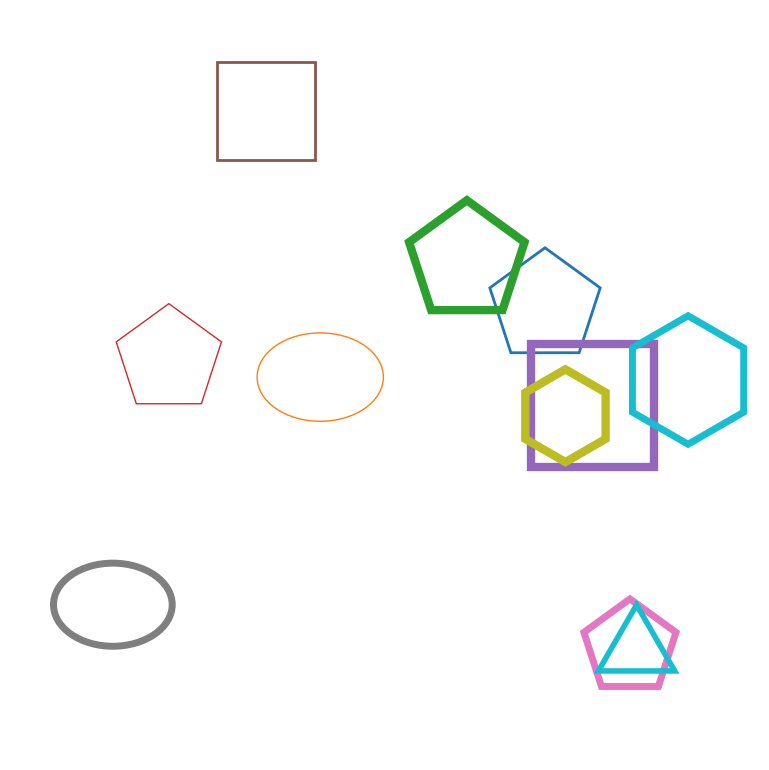[{"shape": "pentagon", "thickness": 1, "radius": 0.38, "center": [0.708, 0.603]}, {"shape": "oval", "thickness": 0.5, "radius": 0.41, "center": [0.416, 0.51]}, {"shape": "pentagon", "thickness": 3, "radius": 0.39, "center": [0.606, 0.661]}, {"shape": "pentagon", "thickness": 0.5, "radius": 0.36, "center": [0.219, 0.534]}, {"shape": "square", "thickness": 3, "radius": 0.4, "center": [0.77, 0.473]}, {"shape": "square", "thickness": 1, "radius": 0.32, "center": [0.345, 0.856]}, {"shape": "pentagon", "thickness": 2.5, "radius": 0.31, "center": [0.818, 0.159]}, {"shape": "oval", "thickness": 2.5, "radius": 0.39, "center": [0.147, 0.215]}, {"shape": "hexagon", "thickness": 3, "radius": 0.3, "center": [0.734, 0.46]}, {"shape": "hexagon", "thickness": 2.5, "radius": 0.42, "center": [0.894, 0.506]}, {"shape": "triangle", "thickness": 2, "radius": 0.29, "center": [0.827, 0.157]}]